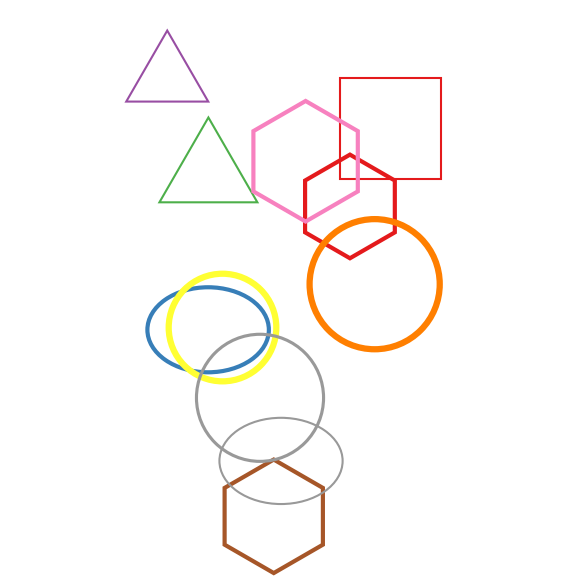[{"shape": "square", "thickness": 1, "radius": 0.44, "center": [0.677, 0.777]}, {"shape": "hexagon", "thickness": 2, "radius": 0.45, "center": [0.606, 0.642]}, {"shape": "oval", "thickness": 2, "radius": 0.53, "center": [0.36, 0.428]}, {"shape": "triangle", "thickness": 1, "radius": 0.49, "center": [0.361, 0.698]}, {"shape": "triangle", "thickness": 1, "radius": 0.41, "center": [0.29, 0.864]}, {"shape": "circle", "thickness": 3, "radius": 0.56, "center": [0.649, 0.507]}, {"shape": "circle", "thickness": 3, "radius": 0.47, "center": [0.385, 0.432]}, {"shape": "hexagon", "thickness": 2, "radius": 0.49, "center": [0.474, 0.105]}, {"shape": "hexagon", "thickness": 2, "radius": 0.52, "center": [0.529, 0.72]}, {"shape": "circle", "thickness": 1.5, "radius": 0.55, "center": [0.45, 0.31]}, {"shape": "oval", "thickness": 1, "radius": 0.53, "center": [0.487, 0.201]}]